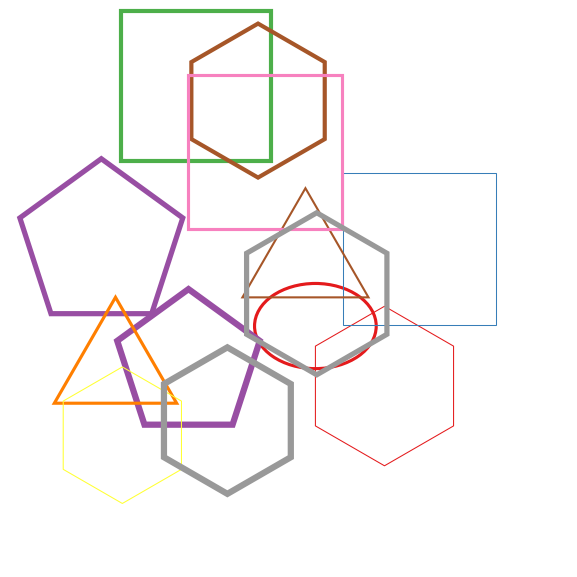[{"shape": "hexagon", "thickness": 0.5, "radius": 0.69, "center": [0.666, 0.331]}, {"shape": "oval", "thickness": 1.5, "radius": 0.53, "center": [0.546, 0.435]}, {"shape": "square", "thickness": 0.5, "radius": 0.66, "center": [0.727, 0.568]}, {"shape": "square", "thickness": 2, "radius": 0.65, "center": [0.34, 0.85]}, {"shape": "pentagon", "thickness": 3, "radius": 0.65, "center": [0.326, 0.369]}, {"shape": "pentagon", "thickness": 2.5, "radius": 0.74, "center": [0.175, 0.576]}, {"shape": "triangle", "thickness": 1.5, "radius": 0.61, "center": [0.2, 0.362]}, {"shape": "hexagon", "thickness": 0.5, "radius": 0.59, "center": [0.212, 0.246]}, {"shape": "hexagon", "thickness": 2, "radius": 0.67, "center": [0.447, 0.825]}, {"shape": "triangle", "thickness": 1, "radius": 0.63, "center": [0.529, 0.547]}, {"shape": "square", "thickness": 1.5, "radius": 0.66, "center": [0.459, 0.736]}, {"shape": "hexagon", "thickness": 2.5, "radius": 0.7, "center": [0.548, 0.49]}, {"shape": "hexagon", "thickness": 3, "radius": 0.63, "center": [0.394, 0.271]}]